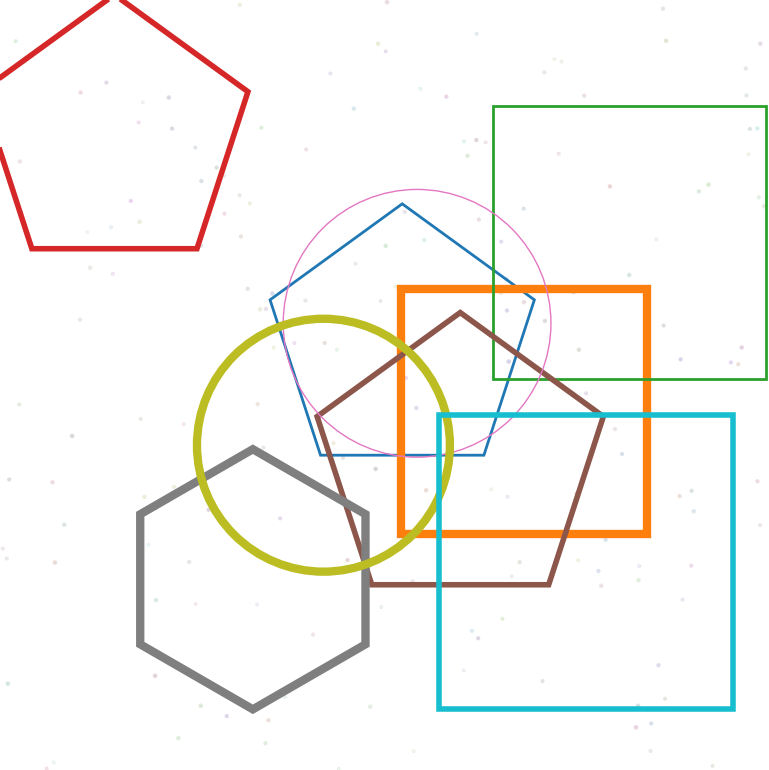[{"shape": "pentagon", "thickness": 1, "radius": 0.9, "center": [0.522, 0.555]}, {"shape": "square", "thickness": 3, "radius": 0.8, "center": [0.68, 0.466]}, {"shape": "square", "thickness": 1, "radius": 0.89, "center": [0.817, 0.685]}, {"shape": "pentagon", "thickness": 2, "radius": 0.91, "center": [0.149, 0.825]}, {"shape": "pentagon", "thickness": 2, "radius": 0.98, "center": [0.598, 0.399]}, {"shape": "circle", "thickness": 0.5, "radius": 0.87, "center": [0.542, 0.58]}, {"shape": "hexagon", "thickness": 3, "radius": 0.84, "center": [0.328, 0.248]}, {"shape": "circle", "thickness": 3, "radius": 0.82, "center": [0.42, 0.422]}, {"shape": "square", "thickness": 2, "radius": 0.95, "center": [0.761, 0.27]}]